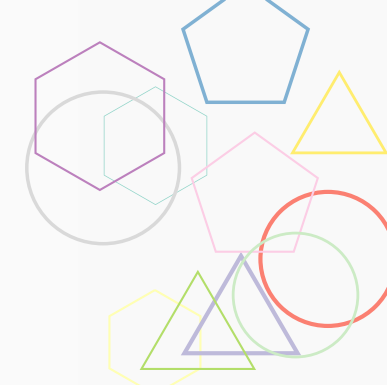[{"shape": "hexagon", "thickness": 0.5, "radius": 0.77, "center": [0.401, 0.622]}, {"shape": "hexagon", "thickness": 1.5, "radius": 0.68, "center": [0.4, 0.111]}, {"shape": "triangle", "thickness": 3, "radius": 0.84, "center": [0.622, 0.167]}, {"shape": "circle", "thickness": 3, "radius": 0.87, "center": [0.846, 0.328]}, {"shape": "pentagon", "thickness": 2.5, "radius": 0.85, "center": [0.634, 0.872]}, {"shape": "triangle", "thickness": 1.5, "radius": 0.84, "center": [0.511, 0.126]}, {"shape": "pentagon", "thickness": 1.5, "radius": 0.86, "center": [0.657, 0.485]}, {"shape": "circle", "thickness": 2.5, "radius": 0.98, "center": [0.266, 0.564]}, {"shape": "hexagon", "thickness": 1.5, "radius": 0.96, "center": [0.258, 0.698]}, {"shape": "circle", "thickness": 2, "radius": 0.8, "center": [0.763, 0.234]}, {"shape": "triangle", "thickness": 2, "radius": 0.7, "center": [0.876, 0.673]}]